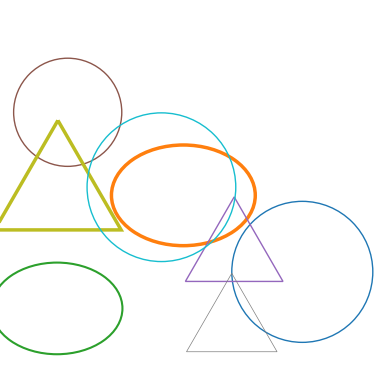[{"shape": "circle", "thickness": 1, "radius": 0.92, "center": [0.785, 0.294]}, {"shape": "oval", "thickness": 2.5, "radius": 0.93, "center": [0.476, 0.493]}, {"shape": "oval", "thickness": 1.5, "radius": 0.85, "center": [0.148, 0.199]}, {"shape": "triangle", "thickness": 1, "radius": 0.73, "center": [0.608, 0.342]}, {"shape": "circle", "thickness": 1, "radius": 0.7, "center": [0.176, 0.708]}, {"shape": "triangle", "thickness": 0.5, "radius": 0.68, "center": [0.602, 0.154]}, {"shape": "triangle", "thickness": 2.5, "radius": 0.95, "center": [0.15, 0.498]}, {"shape": "circle", "thickness": 1, "radius": 0.97, "center": [0.419, 0.514]}]